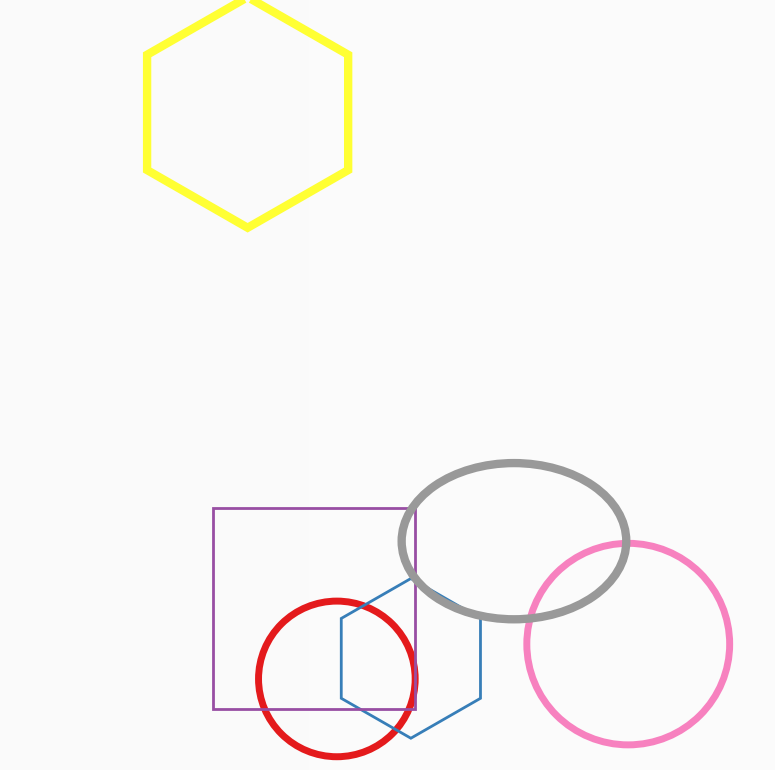[{"shape": "circle", "thickness": 2.5, "radius": 0.51, "center": [0.435, 0.118]}, {"shape": "hexagon", "thickness": 1, "radius": 0.52, "center": [0.53, 0.145]}, {"shape": "square", "thickness": 1, "radius": 0.65, "center": [0.405, 0.21]}, {"shape": "hexagon", "thickness": 3, "radius": 0.75, "center": [0.32, 0.854]}, {"shape": "circle", "thickness": 2.5, "radius": 0.65, "center": [0.811, 0.164]}, {"shape": "oval", "thickness": 3, "radius": 0.72, "center": [0.663, 0.297]}]